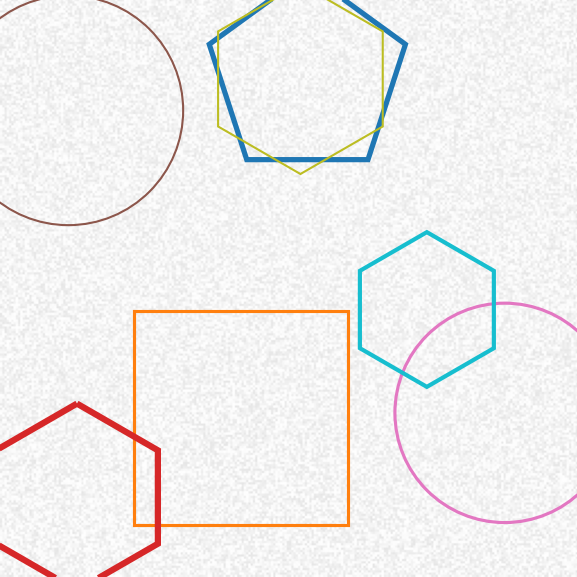[{"shape": "pentagon", "thickness": 2.5, "radius": 0.89, "center": [0.532, 0.867]}, {"shape": "square", "thickness": 1.5, "radius": 0.93, "center": [0.417, 0.275]}, {"shape": "hexagon", "thickness": 3, "radius": 0.81, "center": [0.133, 0.138]}, {"shape": "circle", "thickness": 1, "radius": 0.99, "center": [0.118, 0.808]}, {"shape": "circle", "thickness": 1.5, "radius": 0.95, "center": [0.874, 0.284]}, {"shape": "hexagon", "thickness": 1, "radius": 0.82, "center": [0.52, 0.862]}, {"shape": "hexagon", "thickness": 2, "radius": 0.67, "center": [0.739, 0.463]}]